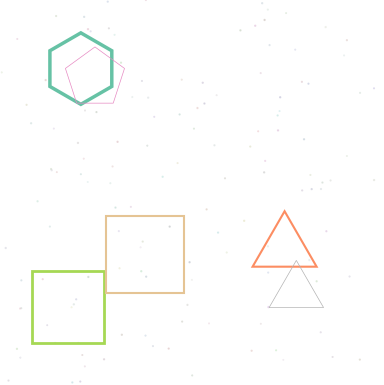[{"shape": "hexagon", "thickness": 2.5, "radius": 0.46, "center": [0.21, 0.822]}, {"shape": "triangle", "thickness": 1.5, "radius": 0.48, "center": [0.739, 0.355]}, {"shape": "pentagon", "thickness": 0.5, "radius": 0.4, "center": [0.247, 0.797]}, {"shape": "square", "thickness": 2, "radius": 0.47, "center": [0.176, 0.203]}, {"shape": "square", "thickness": 1.5, "radius": 0.5, "center": [0.377, 0.339]}, {"shape": "triangle", "thickness": 0.5, "radius": 0.41, "center": [0.77, 0.242]}]